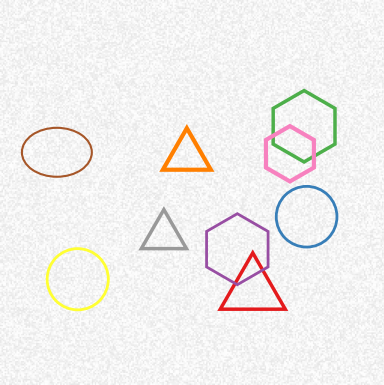[{"shape": "triangle", "thickness": 2.5, "radius": 0.49, "center": [0.657, 0.246]}, {"shape": "circle", "thickness": 2, "radius": 0.39, "center": [0.796, 0.437]}, {"shape": "hexagon", "thickness": 2.5, "radius": 0.46, "center": [0.79, 0.672]}, {"shape": "hexagon", "thickness": 2, "radius": 0.46, "center": [0.616, 0.353]}, {"shape": "triangle", "thickness": 3, "radius": 0.36, "center": [0.485, 0.595]}, {"shape": "circle", "thickness": 2, "radius": 0.4, "center": [0.202, 0.275]}, {"shape": "oval", "thickness": 1.5, "radius": 0.45, "center": [0.148, 0.604]}, {"shape": "hexagon", "thickness": 3, "radius": 0.36, "center": [0.753, 0.601]}, {"shape": "triangle", "thickness": 2.5, "radius": 0.34, "center": [0.426, 0.388]}]